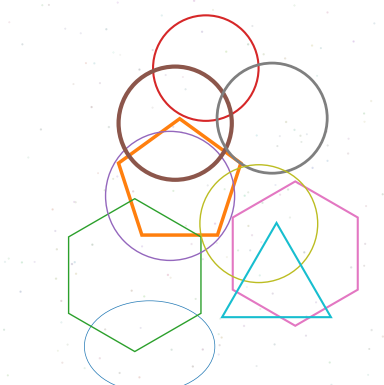[{"shape": "oval", "thickness": 0.5, "radius": 0.85, "center": [0.389, 0.1]}, {"shape": "pentagon", "thickness": 2.5, "radius": 0.84, "center": [0.467, 0.525]}, {"shape": "hexagon", "thickness": 1, "radius": 0.99, "center": [0.35, 0.285]}, {"shape": "circle", "thickness": 1.5, "radius": 0.69, "center": [0.535, 0.823]}, {"shape": "circle", "thickness": 1, "radius": 0.84, "center": [0.442, 0.491]}, {"shape": "circle", "thickness": 3, "radius": 0.74, "center": [0.455, 0.68]}, {"shape": "hexagon", "thickness": 1.5, "radius": 0.94, "center": [0.767, 0.341]}, {"shape": "circle", "thickness": 2, "radius": 0.72, "center": [0.707, 0.693]}, {"shape": "circle", "thickness": 1, "radius": 0.76, "center": [0.672, 0.419]}, {"shape": "triangle", "thickness": 1.5, "radius": 0.82, "center": [0.718, 0.258]}]